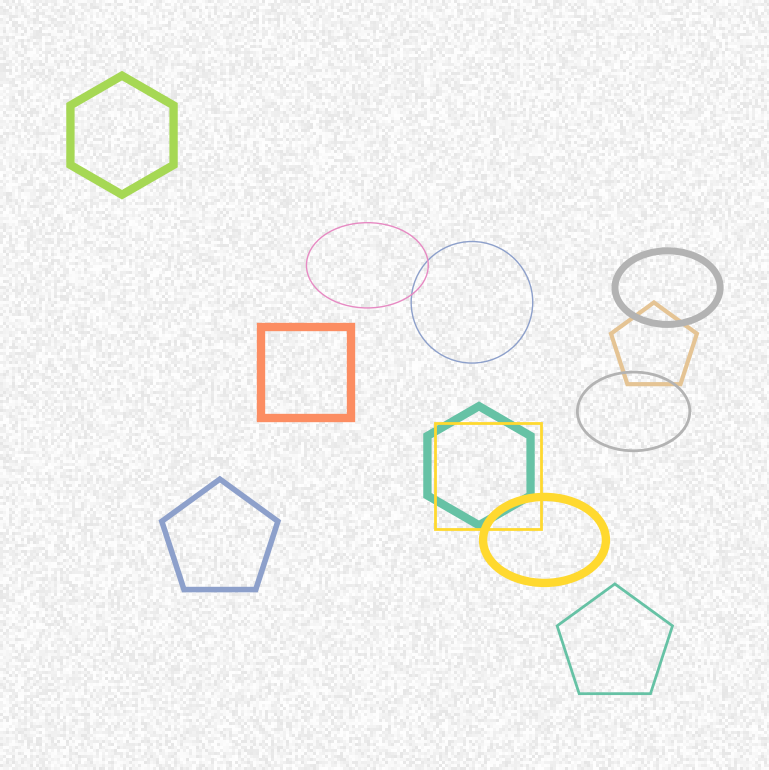[{"shape": "pentagon", "thickness": 1, "radius": 0.39, "center": [0.798, 0.163]}, {"shape": "hexagon", "thickness": 3, "radius": 0.39, "center": [0.622, 0.395]}, {"shape": "square", "thickness": 3, "radius": 0.29, "center": [0.398, 0.516]}, {"shape": "circle", "thickness": 0.5, "radius": 0.39, "center": [0.613, 0.607]}, {"shape": "pentagon", "thickness": 2, "radius": 0.4, "center": [0.286, 0.298]}, {"shape": "oval", "thickness": 0.5, "radius": 0.4, "center": [0.477, 0.655]}, {"shape": "hexagon", "thickness": 3, "radius": 0.39, "center": [0.158, 0.824]}, {"shape": "oval", "thickness": 3, "radius": 0.4, "center": [0.707, 0.299]}, {"shape": "square", "thickness": 1, "radius": 0.34, "center": [0.634, 0.382]}, {"shape": "pentagon", "thickness": 1.5, "radius": 0.29, "center": [0.849, 0.549]}, {"shape": "oval", "thickness": 1, "radius": 0.37, "center": [0.823, 0.466]}, {"shape": "oval", "thickness": 2.5, "radius": 0.34, "center": [0.867, 0.626]}]